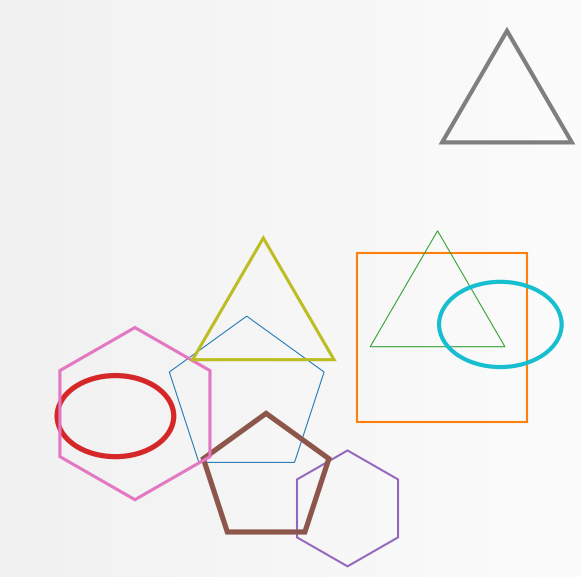[{"shape": "pentagon", "thickness": 0.5, "radius": 0.7, "center": [0.424, 0.312]}, {"shape": "square", "thickness": 1, "radius": 0.73, "center": [0.761, 0.415]}, {"shape": "triangle", "thickness": 0.5, "radius": 0.67, "center": [0.753, 0.466]}, {"shape": "oval", "thickness": 2.5, "radius": 0.5, "center": [0.199, 0.279]}, {"shape": "hexagon", "thickness": 1, "radius": 0.5, "center": [0.598, 0.119]}, {"shape": "pentagon", "thickness": 2.5, "radius": 0.57, "center": [0.458, 0.17]}, {"shape": "hexagon", "thickness": 1.5, "radius": 0.75, "center": [0.232, 0.283]}, {"shape": "triangle", "thickness": 2, "radius": 0.64, "center": [0.872, 0.817]}, {"shape": "triangle", "thickness": 1.5, "radius": 0.7, "center": [0.453, 0.447]}, {"shape": "oval", "thickness": 2, "radius": 0.53, "center": [0.861, 0.437]}]